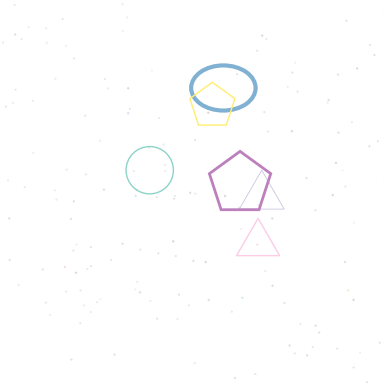[{"shape": "circle", "thickness": 1, "radius": 0.31, "center": [0.389, 0.558]}, {"shape": "triangle", "thickness": 0.5, "radius": 0.34, "center": [0.68, 0.491]}, {"shape": "oval", "thickness": 3, "radius": 0.42, "center": [0.58, 0.771]}, {"shape": "triangle", "thickness": 1, "radius": 0.32, "center": [0.67, 0.368]}, {"shape": "pentagon", "thickness": 2, "radius": 0.42, "center": [0.624, 0.523]}, {"shape": "pentagon", "thickness": 1, "radius": 0.31, "center": [0.552, 0.725]}]